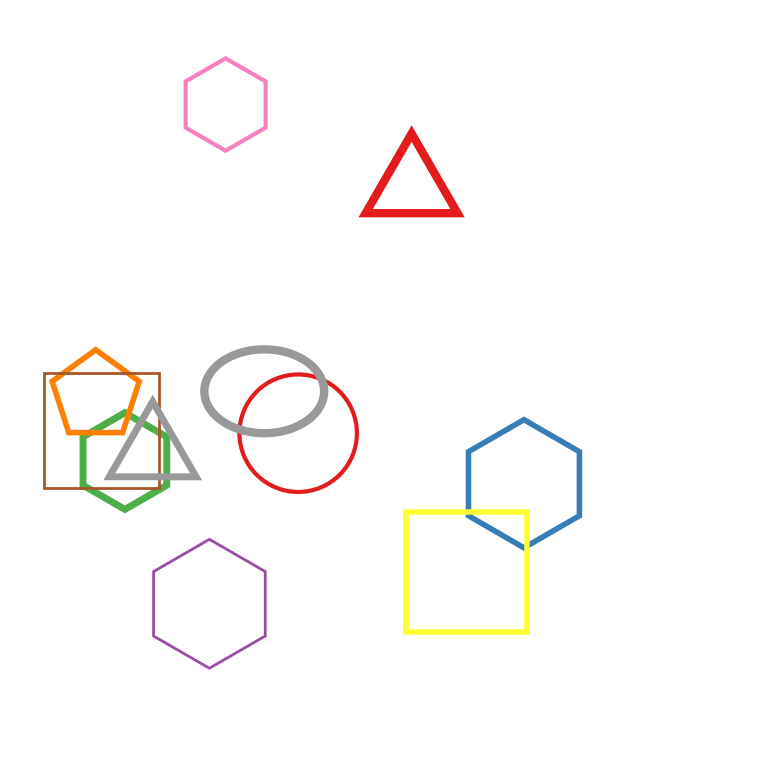[{"shape": "triangle", "thickness": 3, "radius": 0.34, "center": [0.535, 0.758]}, {"shape": "circle", "thickness": 1.5, "radius": 0.38, "center": [0.387, 0.437]}, {"shape": "hexagon", "thickness": 2, "radius": 0.42, "center": [0.68, 0.372]}, {"shape": "hexagon", "thickness": 2.5, "radius": 0.31, "center": [0.162, 0.401]}, {"shape": "hexagon", "thickness": 1, "radius": 0.42, "center": [0.272, 0.216]}, {"shape": "pentagon", "thickness": 2, "radius": 0.3, "center": [0.124, 0.486]}, {"shape": "square", "thickness": 2, "radius": 0.39, "center": [0.606, 0.257]}, {"shape": "square", "thickness": 1, "radius": 0.38, "center": [0.132, 0.441]}, {"shape": "hexagon", "thickness": 1.5, "radius": 0.3, "center": [0.293, 0.864]}, {"shape": "triangle", "thickness": 2.5, "radius": 0.33, "center": [0.198, 0.413]}, {"shape": "oval", "thickness": 3, "radius": 0.39, "center": [0.343, 0.492]}]